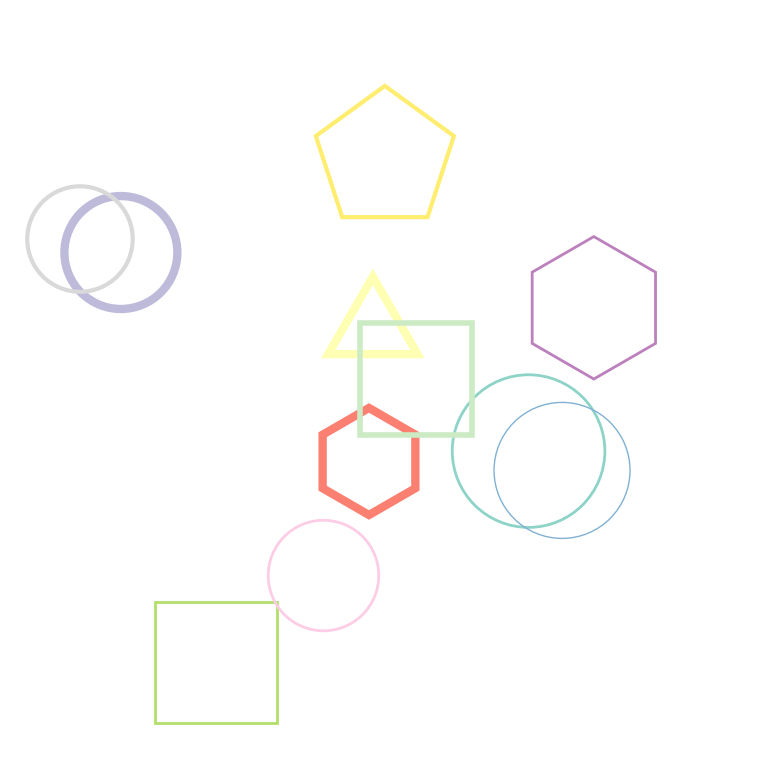[{"shape": "circle", "thickness": 1, "radius": 0.5, "center": [0.686, 0.414]}, {"shape": "triangle", "thickness": 3, "radius": 0.33, "center": [0.484, 0.574]}, {"shape": "circle", "thickness": 3, "radius": 0.37, "center": [0.157, 0.672]}, {"shape": "hexagon", "thickness": 3, "radius": 0.35, "center": [0.479, 0.401]}, {"shape": "circle", "thickness": 0.5, "radius": 0.44, "center": [0.73, 0.389]}, {"shape": "square", "thickness": 1, "radius": 0.4, "center": [0.28, 0.139]}, {"shape": "circle", "thickness": 1, "radius": 0.36, "center": [0.42, 0.253]}, {"shape": "circle", "thickness": 1.5, "radius": 0.34, "center": [0.104, 0.69]}, {"shape": "hexagon", "thickness": 1, "radius": 0.46, "center": [0.771, 0.6]}, {"shape": "square", "thickness": 2, "radius": 0.36, "center": [0.54, 0.508]}, {"shape": "pentagon", "thickness": 1.5, "radius": 0.47, "center": [0.5, 0.794]}]